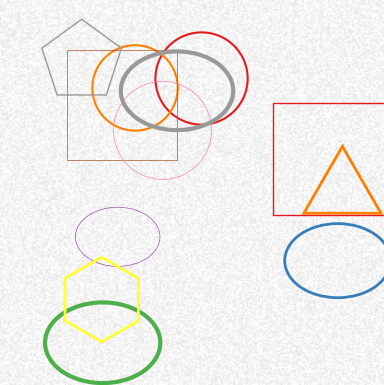[{"shape": "square", "thickness": 1, "radius": 0.73, "center": [0.854, 0.588]}, {"shape": "circle", "thickness": 1.5, "radius": 0.6, "center": [0.523, 0.796]}, {"shape": "oval", "thickness": 2, "radius": 0.69, "center": [0.877, 0.323]}, {"shape": "oval", "thickness": 3, "radius": 0.75, "center": [0.267, 0.11]}, {"shape": "oval", "thickness": 0.5, "radius": 0.55, "center": [0.306, 0.385]}, {"shape": "circle", "thickness": 1.5, "radius": 0.55, "center": [0.351, 0.772]}, {"shape": "triangle", "thickness": 2, "radius": 0.58, "center": [0.889, 0.504]}, {"shape": "hexagon", "thickness": 2, "radius": 0.55, "center": [0.264, 0.222]}, {"shape": "square", "thickness": 0.5, "radius": 0.71, "center": [0.318, 0.727]}, {"shape": "circle", "thickness": 0.5, "radius": 0.64, "center": [0.422, 0.661]}, {"shape": "pentagon", "thickness": 1, "radius": 0.54, "center": [0.212, 0.841]}, {"shape": "oval", "thickness": 3, "radius": 0.73, "center": [0.46, 0.764]}]